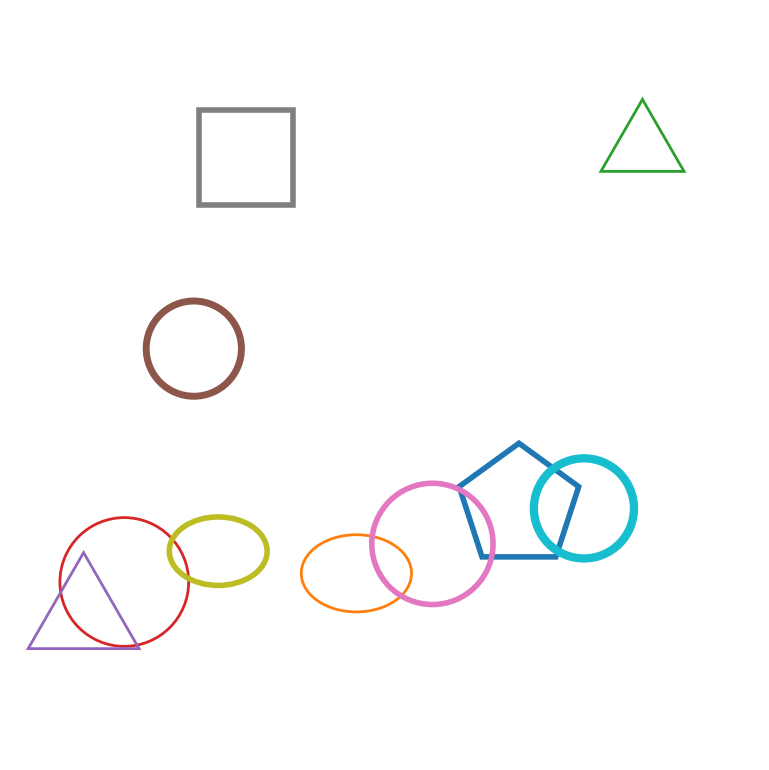[{"shape": "pentagon", "thickness": 2, "radius": 0.41, "center": [0.674, 0.343]}, {"shape": "oval", "thickness": 1, "radius": 0.36, "center": [0.463, 0.255]}, {"shape": "triangle", "thickness": 1, "radius": 0.31, "center": [0.834, 0.809]}, {"shape": "circle", "thickness": 1, "radius": 0.42, "center": [0.161, 0.244]}, {"shape": "triangle", "thickness": 1, "radius": 0.42, "center": [0.109, 0.199]}, {"shape": "circle", "thickness": 2.5, "radius": 0.31, "center": [0.252, 0.547]}, {"shape": "circle", "thickness": 2, "radius": 0.39, "center": [0.562, 0.294]}, {"shape": "square", "thickness": 2, "radius": 0.31, "center": [0.32, 0.795]}, {"shape": "oval", "thickness": 2, "radius": 0.32, "center": [0.283, 0.284]}, {"shape": "circle", "thickness": 3, "radius": 0.33, "center": [0.758, 0.34]}]